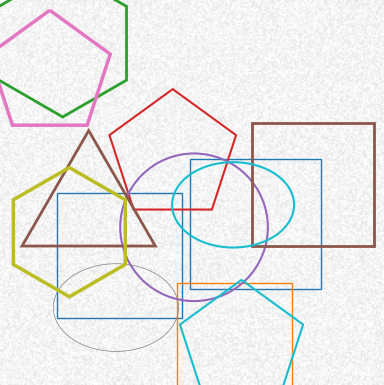[{"shape": "square", "thickness": 1, "radius": 0.85, "center": [0.663, 0.419]}, {"shape": "square", "thickness": 1, "radius": 0.81, "center": [0.311, 0.336]}, {"shape": "square", "thickness": 1, "radius": 0.75, "center": [0.609, 0.115]}, {"shape": "hexagon", "thickness": 2, "radius": 0.96, "center": [0.163, 0.888]}, {"shape": "pentagon", "thickness": 1.5, "radius": 0.86, "center": [0.449, 0.596]}, {"shape": "circle", "thickness": 1.5, "radius": 0.96, "center": [0.504, 0.41]}, {"shape": "triangle", "thickness": 2, "radius": 1.0, "center": [0.23, 0.461]}, {"shape": "square", "thickness": 2, "radius": 0.79, "center": [0.812, 0.521]}, {"shape": "pentagon", "thickness": 2.5, "radius": 0.83, "center": [0.129, 0.808]}, {"shape": "oval", "thickness": 0.5, "radius": 0.81, "center": [0.301, 0.201]}, {"shape": "hexagon", "thickness": 2.5, "radius": 0.84, "center": [0.18, 0.397]}, {"shape": "oval", "thickness": 1.5, "radius": 0.79, "center": [0.605, 0.468]}, {"shape": "pentagon", "thickness": 1.5, "radius": 0.84, "center": [0.627, 0.105]}]